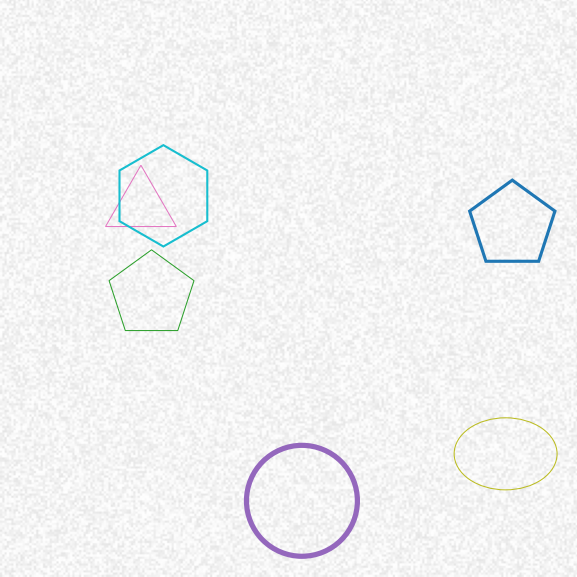[{"shape": "pentagon", "thickness": 1.5, "radius": 0.39, "center": [0.887, 0.61]}, {"shape": "pentagon", "thickness": 0.5, "radius": 0.39, "center": [0.262, 0.489]}, {"shape": "circle", "thickness": 2.5, "radius": 0.48, "center": [0.523, 0.132]}, {"shape": "triangle", "thickness": 0.5, "radius": 0.35, "center": [0.244, 0.642]}, {"shape": "oval", "thickness": 0.5, "radius": 0.45, "center": [0.876, 0.213]}, {"shape": "hexagon", "thickness": 1, "radius": 0.44, "center": [0.283, 0.66]}]